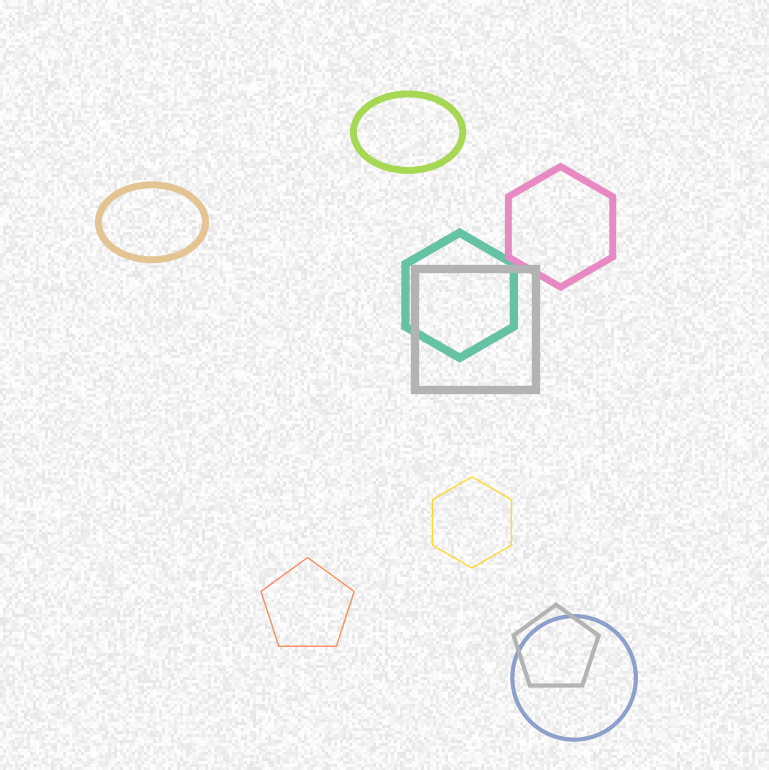[{"shape": "hexagon", "thickness": 3, "radius": 0.41, "center": [0.597, 0.616]}, {"shape": "pentagon", "thickness": 0.5, "radius": 0.32, "center": [0.399, 0.212]}, {"shape": "circle", "thickness": 1.5, "radius": 0.4, "center": [0.746, 0.12]}, {"shape": "hexagon", "thickness": 2.5, "radius": 0.39, "center": [0.728, 0.705]}, {"shape": "oval", "thickness": 2.5, "radius": 0.35, "center": [0.53, 0.828]}, {"shape": "hexagon", "thickness": 0.5, "radius": 0.3, "center": [0.613, 0.321]}, {"shape": "oval", "thickness": 2.5, "radius": 0.35, "center": [0.197, 0.711]}, {"shape": "square", "thickness": 3, "radius": 0.39, "center": [0.618, 0.573]}, {"shape": "pentagon", "thickness": 1.5, "radius": 0.29, "center": [0.722, 0.157]}]